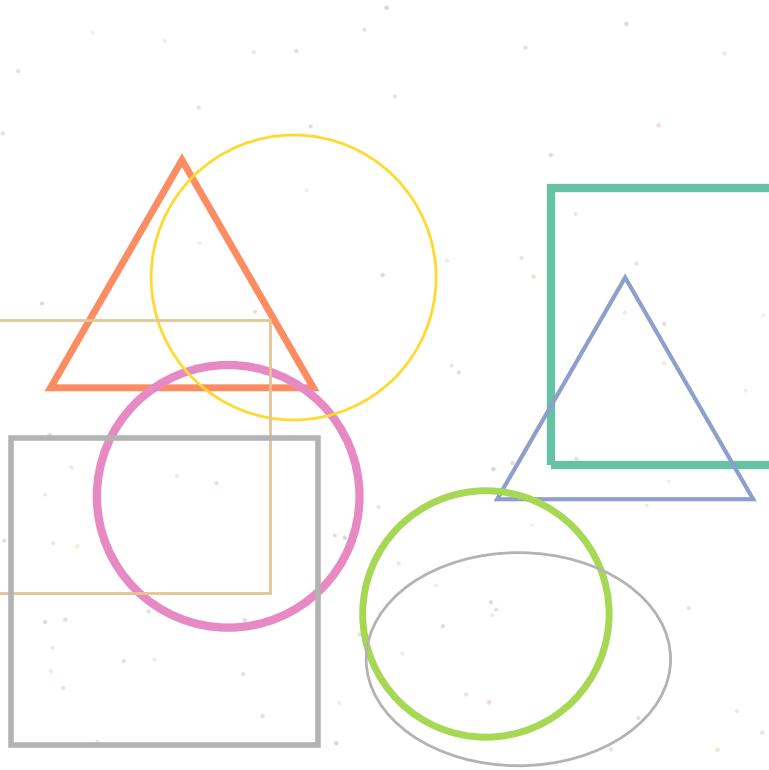[{"shape": "square", "thickness": 3, "radius": 0.9, "center": [0.895, 0.576]}, {"shape": "triangle", "thickness": 2.5, "radius": 0.99, "center": [0.236, 0.595]}, {"shape": "triangle", "thickness": 1.5, "radius": 0.96, "center": [0.812, 0.448]}, {"shape": "circle", "thickness": 3, "radius": 0.85, "center": [0.296, 0.355]}, {"shape": "circle", "thickness": 2.5, "radius": 0.8, "center": [0.631, 0.203]}, {"shape": "circle", "thickness": 1, "radius": 0.93, "center": [0.381, 0.64]}, {"shape": "square", "thickness": 1, "radius": 0.89, "center": [0.173, 0.407]}, {"shape": "oval", "thickness": 1, "radius": 0.99, "center": [0.673, 0.144]}, {"shape": "square", "thickness": 2, "radius": 1.0, "center": [0.213, 0.232]}]